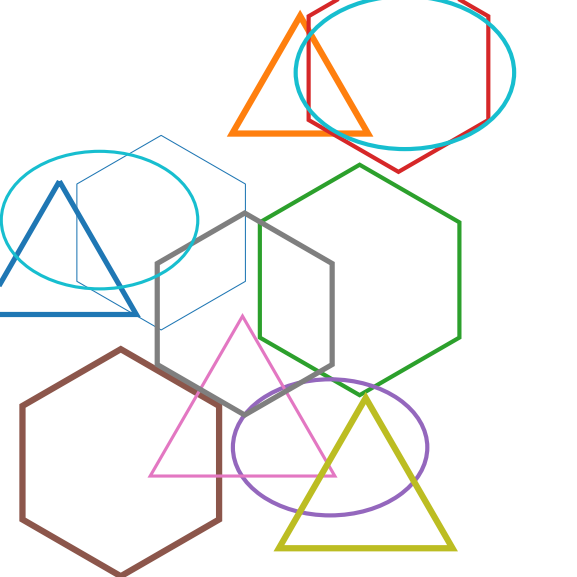[{"shape": "triangle", "thickness": 2.5, "radius": 0.77, "center": [0.103, 0.531]}, {"shape": "hexagon", "thickness": 0.5, "radius": 0.84, "center": [0.279, 0.596]}, {"shape": "triangle", "thickness": 3, "radius": 0.68, "center": [0.52, 0.836]}, {"shape": "hexagon", "thickness": 2, "radius": 1.0, "center": [0.623, 0.514]}, {"shape": "hexagon", "thickness": 2, "radius": 0.9, "center": [0.69, 0.881]}, {"shape": "oval", "thickness": 2, "radius": 0.84, "center": [0.572, 0.224]}, {"shape": "hexagon", "thickness": 3, "radius": 0.98, "center": [0.209, 0.198]}, {"shape": "triangle", "thickness": 1.5, "radius": 0.92, "center": [0.42, 0.267]}, {"shape": "hexagon", "thickness": 2.5, "radius": 0.87, "center": [0.424, 0.455]}, {"shape": "triangle", "thickness": 3, "radius": 0.87, "center": [0.633, 0.137]}, {"shape": "oval", "thickness": 1.5, "radius": 0.85, "center": [0.172, 0.618]}, {"shape": "oval", "thickness": 2, "radius": 0.95, "center": [0.701, 0.873]}]